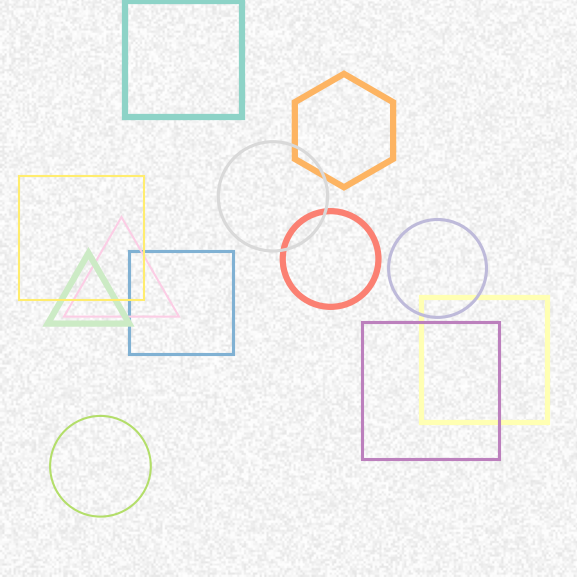[{"shape": "square", "thickness": 3, "radius": 0.5, "center": [0.318, 0.898]}, {"shape": "square", "thickness": 2.5, "radius": 0.54, "center": [0.838, 0.376]}, {"shape": "circle", "thickness": 1.5, "radius": 0.42, "center": [0.758, 0.534]}, {"shape": "circle", "thickness": 3, "radius": 0.41, "center": [0.572, 0.551]}, {"shape": "square", "thickness": 1.5, "radius": 0.45, "center": [0.313, 0.475]}, {"shape": "hexagon", "thickness": 3, "radius": 0.49, "center": [0.596, 0.773]}, {"shape": "circle", "thickness": 1, "radius": 0.44, "center": [0.174, 0.192]}, {"shape": "triangle", "thickness": 1, "radius": 0.57, "center": [0.21, 0.508]}, {"shape": "circle", "thickness": 1.5, "radius": 0.47, "center": [0.473, 0.659]}, {"shape": "square", "thickness": 1.5, "radius": 0.6, "center": [0.746, 0.323]}, {"shape": "triangle", "thickness": 3, "radius": 0.41, "center": [0.153, 0.48]}, {"shape": "square", "thickness": 1, "radius": 0.54, "center": [0.141, 0.586]}]